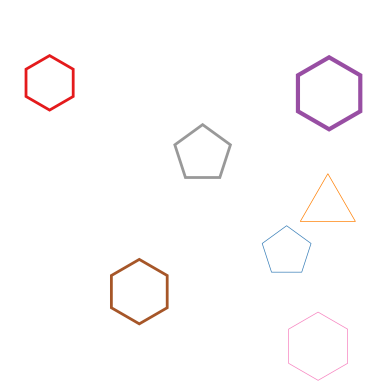[{"shape": "hexagon", "thickness": 2, "radius": 0.35, "center": [0.129, 0.785]}, {"shape": "pentagon", "thickness": 0.5, "radius": 0.33, "center": [0.744, 0.347]}, {"shape": "hexagon", "thickness": 3, "radius": 0.47, "center": [0.855, 0.758]}, {"shape": "triangle", "thickness": 0.5, "radius": 0.41, "center": [0.852, 0.466]}, {"shape": "hexagon", "thickness": 2, "radius": 0.42, "center": [0.362, 0.243]}, {"shape": "hexagon", "thickness": 0.5, "radius": 0.44, "center": [0.826, 0.101]}, {"shape": "pentagon", "thickness": 2, "radius": 0.38, "center": [0.526, 0.6]}]